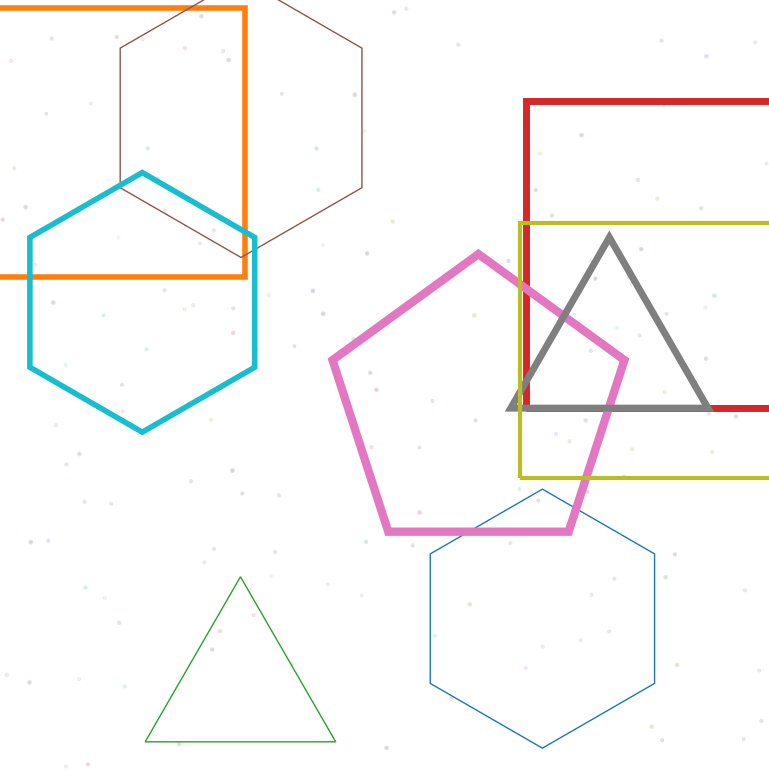[{"shape": "hexagon", "thickness": 0.5, "radius": 0.84, "center": [0.704, 0.197]}, {"shape": "square", "thickness": 2, "radius": 0.87, "center": [0.143, 0.815]}, {"shape": "triangle", "thickness": 0.5, "radius": 0.71, "center": [0.312, 0.108]}, {"shape": "square", "thickness": 2.5, "radius": 0.99, "center": [0.882, 0.669]}, {"shape": "hexagon", "thickness": 0.5, "radius": 0.91, "center": [0.313, 0.847]}, {"shape": "pentagon", "thickness": 3, "radius": 1.0, "center": [0.621, 0.471]}, {"shape": "triangle", "thickness": 2.5, "radius": 0.74, "center": [0.791, 0.544]}, {"shape": "square", "thickness": 1.5, "radius": 0.83, "center": [0.841, 0.545]}, {"shape": "hexagon", "thickness": 2, "radius": 0.84, "center": [0.185, 0.607]}]